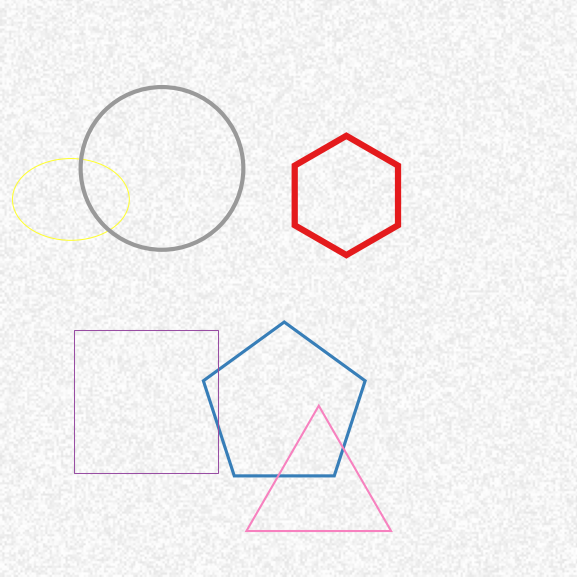[{"shape": "hexagon", "thickness": 3, "radius": 0.52, "center": [0.6, 0.661]}, {"shape": "pentagon", "thickness": 1.5, "radius": 0.74, "center": [0.492, 0.294]}, {"shape": "square", "thickness": 0.5, "radius": 0.62, "center": [0.252, 0.304]}, {"shape": "oval", "thickness": 0.5, "radius": 0.51, "center": [0.123, 0.654]}, {"shape": "triangle", "thickness": 1, "radius": 0.72, "center": [0.552, 0.152]}, {"shape": "circle", "thickness": 2, "radius": 0.7, "center": [0.28, 0.708]}]